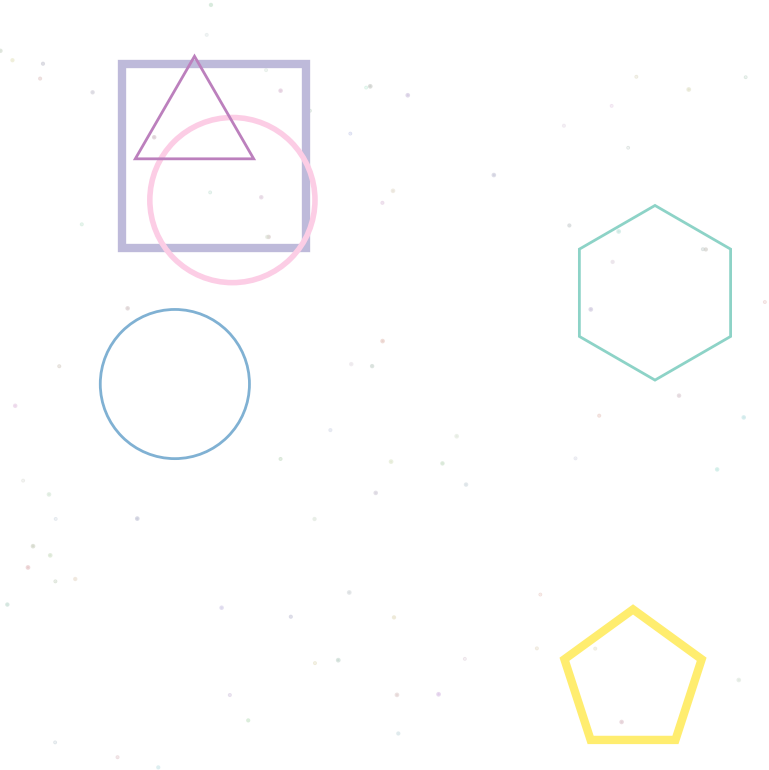[{"shape": "hexagon", "thickness": 1, "radius": 0.57, "center": [0.851, 0.62]}, {"shape": "square", "thickness": 3, "radius": 0.6, "center": [0.278, 0.798]}, {"shape": "circle", "thickness": 1, "radius": 0.48, "center": [0.227, 0.501]}, {"shape": "circle", "thickness": 2, "radius": 0.54, "center": [0.302, 0.74]}, {"shape": "triangle", "thickness": 1, "radius": 0.44, "center": [0.253, 0.838]}, {"shape": "pentagon", "thickness": 3, "radius": 0.47, "center": [0.822, 0.115]}]